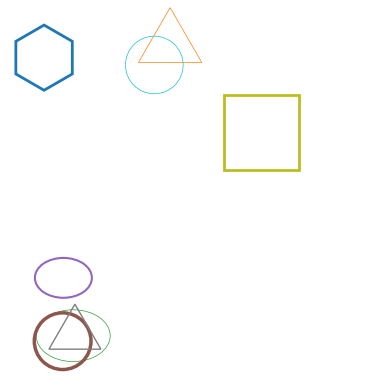[{"shape": "hexagon", "thickness": 2, "radius": 0.42, "center": [0.114, 0.85]}, {"shape": "triangle", "thickness": 0.5, "radius": 0.47, "center": [0.442, 0.885]}, {"shape": "oval", "thickness": 0.5, "radius": 0.48, "center": [0.19, 0.128]}, {"shape": "oval", "thickness": 1.5, "radius": 0.37, "center": [0.165, 0.278]}, {"shape": "circle", "thickness": 2.5, "radius": 0.37, "center": [0.163, 0.114]}, {"shape": "triangle", "thickness": 1, "radius": 0.39, "center": [0.195, 0.132]}, {"shape": "square", "thickness": 2, "radius": 0.49, "center": [0.679, 0.656]}, {"shape": "circle", "thickness": 0.5, "radius": 0.37, "center": [0.401, 0.831]}]